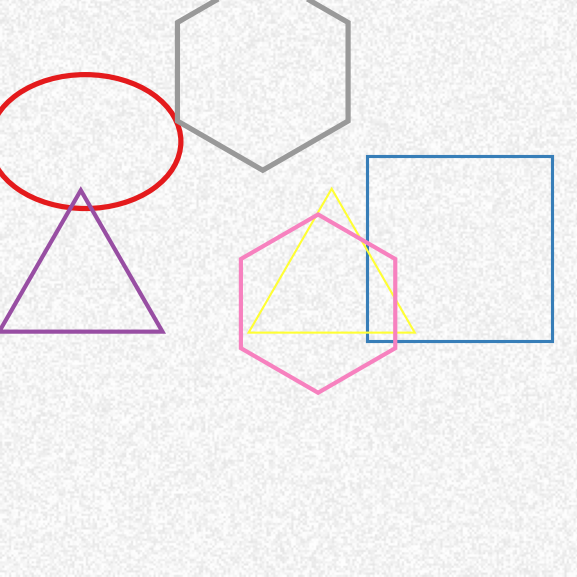[{"shape": "oval", "thickness": 2.5, "radius": 0.83, "center": [0.148, 0.754]}, {"shape": "square", "thickness": 1.5, "radius": 0.8, "center": [0.795, 0.568]}, {"shape": "triangle", "thickness": 2, "radius": 0.82, "center": [0.14, 0.506]}, {"shape": "triangle", "thickness": 1, "radius": 0.83, "center": [0.574, 0.506]}, {"shape": "hexagon", "thickness": 2, "radius": 0.77, "center": [0.551, 0.473]}, {"shape": "hexagon", "thickness": 2.5, "radius": 0.85, "center": [0.455, 0.875]}]